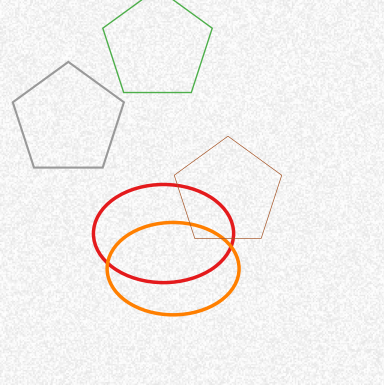[{"shape": "oval", "thickness": 2.5, "radius": 0.91, "center": [0.425, 0.393]}, {"shape": "pentagon", "thickness": 1, "radius": 0.75, "center": [0.409, 0.881]}, {"shape": "oval", "thickness": 2.5, "radius": 0.86, "center": [0.45, 0.302]}, {"shape": "pentagon", "thickness": 0.5, "radius": 0.73, "center": [0.592, 0.499]}, {"shape": "pentagon", "thickness": 1.5, "radius": 0.76, "center": [0.178, 0.687]}]